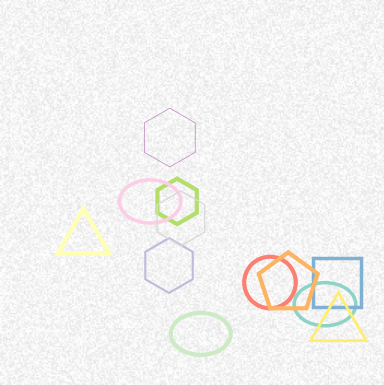[{"shape": "oval", "thickness": 2.5, "radius": 0.4, "center": [0.844, 0.21]}, {"shape": "triangle", "thickness": 3, "radius": 0.39, "center": [0.217, 0.38]}, {"shape": "hexagon", "thickness": 1.5, "radius": 0.36, "center": [0.439, 0.31]}, {"shape": "circle", "thickness": 3, "radius": 0.33, "center": [0.701, 0.266]}, {"shape": "square", "thickness": 2.5, "radius": 0.31, "center": [0.875, 0.266]}, {"shape": "pentagon", "thickness": 3, "radius": 0.4, "center": [0.749, 0.264]}, {"shape": "hexagon", "thickness": 3, "radius": 0.3, "center": [0.46, 0.477]}, {"shape": "oval", "thickness": 2.5, "radius": 0.4, "center": [0.39, 0.477]}, {"shape": "hexagon", "thickness": 1, "radius": 0.36, "center": [0.47, 0.433]}, {"shape": "hexagon", "thickness": 0.5, "radius": 0.38, "center": [0.441, 0.643]}, {"shape": "oval", "thickness": 3, "radius": 0.39, "center": [0.521, 0.133]}, {"shape": "triangle", "thickness": 2, "radius": 0.42, "center": [0.879, 0.157]}]